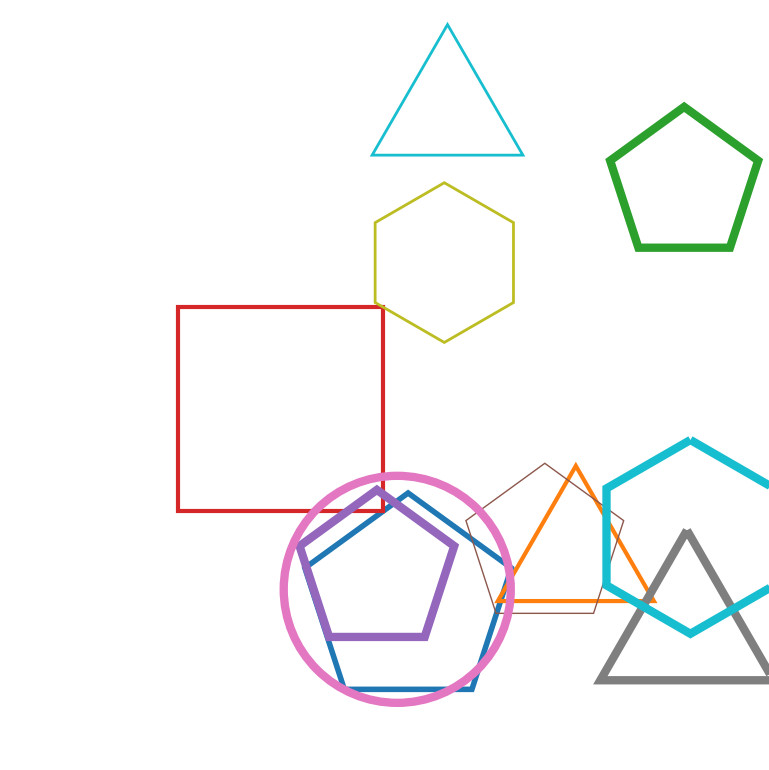[{"shape": "pentagon", "thickness": 2, "radius": 0.7, "center": [0.53, 0.219]}, {"shape": "triangle", "thickness": 1.5, "radius": 0.59, "center": [0.748, 0.278]}, {"shape": "pentagon", "thickness": 3, "radius": 0.51, "center": [0.889, 0.76]}, {"shape": "square", "thickness": 1.5, "radius": 0.66, "center": [0.364, 0.469]}, {"shape": "pentagon", "thickness": 3, "radius": 0.53, "center": [0.489, 0.258]}, {"shape": "pentagon", "thickness": 0.5, "radius": 0.54, "center": [0.708, 0.291]}, {"shape": "circle", "thickness": 3, "radius": 0.74, "center": [0.516, 0.235]}, {"shape": "triangle", "thickness": 3, "radius": 0.65, "center": [0.892, 0.181]}, {"shape": "hexagon", "thickness": 1, "radius": 0.52, "center": [0.577, 0.659]}, {"shape": "triangle", "thickness": 1, "radius": 0.57, "center": [0.581, 0.855]}, {"shape": "hexagon", "thickness": 3, "radius": 0.63, "center": [0.897, 0.303]}]